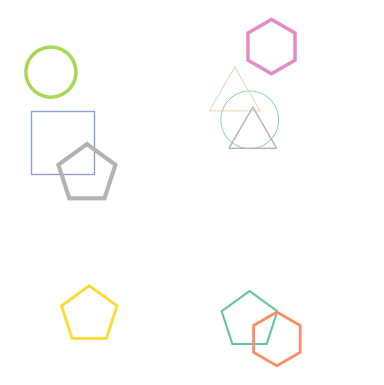[{"shape": "circle", "thickness": 0.5, "radius": 0.37, "center": [0.649, 0.689]}, {"shape": "pentagon", "thickness": 1.5, "radius": 0.38, "center": [0.648, 0.168]}, {"shape": "hexagon", "thickness": 2, "radius": 0.35, "center": [0.719, 0.12]}, {"shape": "square", "thickness": 1, "radius": 0.41, "center": [0.162, 0.629]}, {"shape": "hexagon", "thickness": 2.5, "radius": 0.35, "center": [0.705, 0.879]}, {"shape": "circle", "thickness": 2.5, "radius": 0.32, "center": [0.132, 0.813]}, {"shape": "pentagon", "thickness": 2, "radius": 0.38, "center": [0.232, 0.182]}, {"shape": "triangle", "thickness": 0.5, "radius": 0.38, "center": [0.61, 0.75]}, {"shape": "pentagon", "thickness": 3, "radius": 0.39, "center": [0.226, 0.548]}, {"shape": "triangle", "thickness": 1, "radius": 0.36, "center": [0.657, 0.65]}]